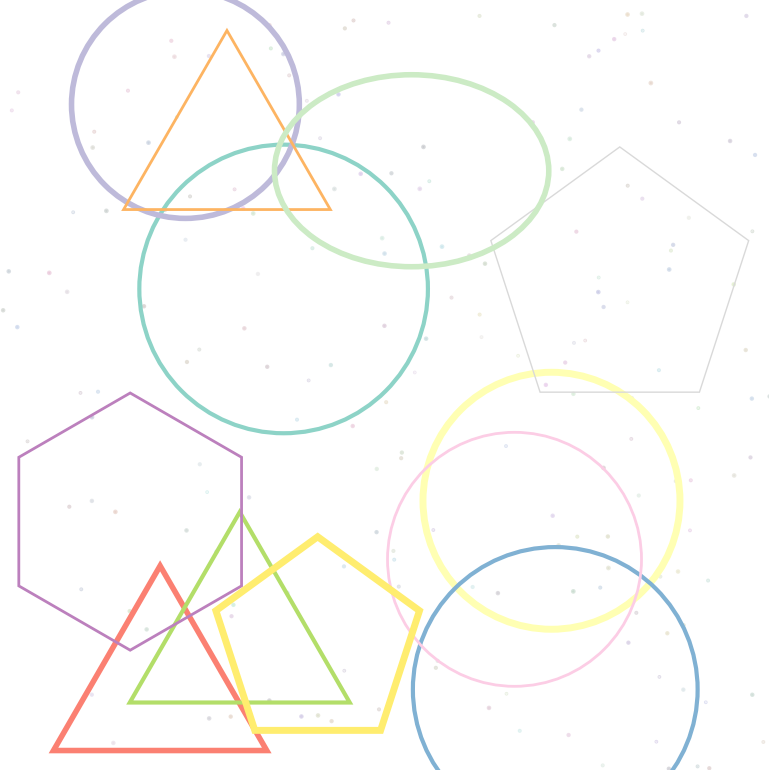[{"shape": "circle", "thickness": 1.5, "radius": 0.94, "center": [0.368, 0.625]}, {"shape": "circle", "thickness": 2.5, "radius": 0.83, "center": [0.716, 0.35]}, {"shape": "circle", "thickness": 2, "radius": 0.74, "center": [0.241, 0.864]}, {"shape": "triangle", "thickness": 2, "radius": 0.8, "center": [0.208, 0.105]}, {"shape": "circle", "thickness": 1.5, "radius": 0.92, "center": [0.721, 0.105]}, {"shape": "triangle", "thickness": 1, "radius": 0.78, "center": [0.295, 0.805]}, {"shape": "triangle", "thickness": 1.5, "radius": 0.82, "center": [0.311, 0.17]}, {"shape": "circle", "thickness": 1, "radius": 0.82, "center": [0.668, 0.274]}, {"shape": "pentagon", "thickness": 0.5, "radius": 0.88, "center": [0.805, 0.633]}, {"shape": "hexagon", "thickness": 1, "radius": 0.84, "center": [0.169, 0.323]}, {"shape": "oval", "thickness": 2, "radius": 0.89, "center": [0.535, 0.778]}, {"shape": "pentagon", "thickness": 2.5, "radius": 0.69, "center": [0.413, 0.164]}]